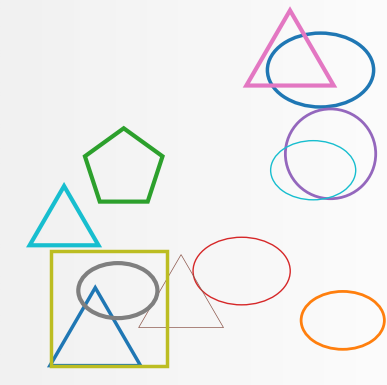[{"shape": "triangle", "thickness": 2.5, "radius": 0.67, "center": [0.246, 0.118]}, {"shape": "oval", "thickness": 2.5, "radius": 0.69, "center": [0.827, 0.818]}, {"shape": "oval", "thickness": 2, "radius": 0.54, "center": [0.884, 0.168]}, {"shape": "pentagon", "thickness": 3, "radius": 0.53, "center": [0.319, 0.562]}, {"shape": "oval", "thickness": 1, "radius": 0.63, "center": [0.624, 0.296]}, {"shape": "circle", "thickness": 2, "radius": 0.58, "center": [0.853, 0.6]}, {"shape": "triangle", "thickness": 0.5, "radius": 0.63, "center": [0.467, 0.212]}, {"shape": "triangle", "thickness": 3, "radius": 0.65, "center": [0.748, 0.843]}, {"shape": "oval", "thickness": 3, "radius": 0.51, "center": [0.304, 0.245]}, {"shape": "square", "thickness": 2.5, "radius": 0.75, "center": [0.282, 0.199]}, {"shape": "oval", "thickness": 1, "radius": 0.55, "center": [0.808, 0.558]}, {"shape": "triangle", "thickness": 3, "radius": 0.51, "center": [0.165, 0.414]}]